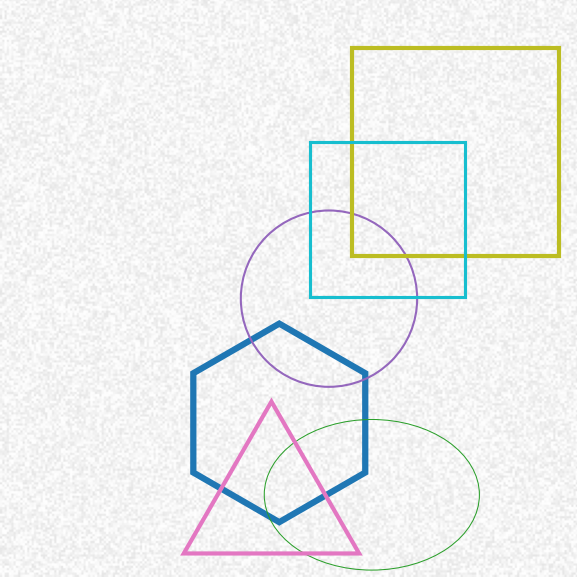[{"shape": "hexagon", "thickness": 3, "radius": 0.86, "center": [0.484, 0.267]}, {"shape": "oval", "thickness": 0.5, "radius": 0.93, "center": [0.644, 0.142]}, {"shape": "circle", "thickness": 1, "radius": 0.76, "center": [0.57, 0.482]}, {"shape": "triangle", "thickness": 2, "radius": 0.88, "center": [0.47, 0.128]}, {"shape": "square", "thickness": 2, "radius": 0.9, "center": [0.789, 0.735]}, {"shape": "square", "thickness": 1.5, "radius": 0.67, "center": [0.671, 0.619]}]